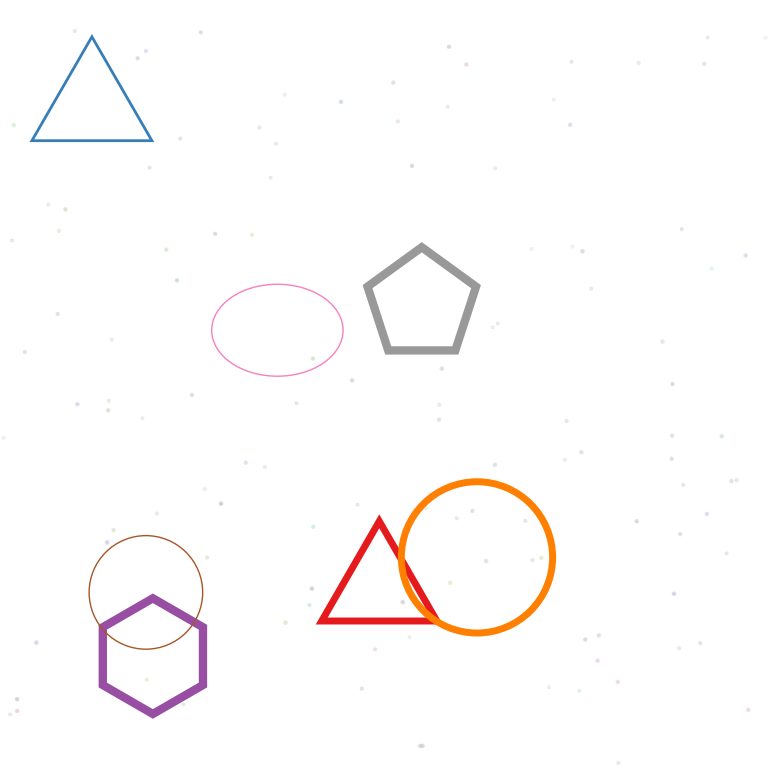[{"shape": "triangle", "thickness": 2.5, "radius": 0.43, "center": [0.493, 0.237]}, {"shape": "triangle", "thickness": 1, "radius": 0.45, "center": [0.119, 0.862]}, {"shape": "hexagon", "thickness": 3, "radius": 0.38, "center": [0.199, 0.148]}, {"shape": "circle", "thickness": 2.5, "radius": 0.49, "center": [0.619, 0.276]}, {"shape": "circle", "thickness": 0.5, "radius": 0.37, "center": [0.189, 0.231]}, {"shape": "oval", "thickness": 0.5, "radius": 0.43, "center": [0.36, 0.571]}, {"shape": "pentagon", "thickness": 3, "radius": 0.37, "center": [0.548, 0.605]}]